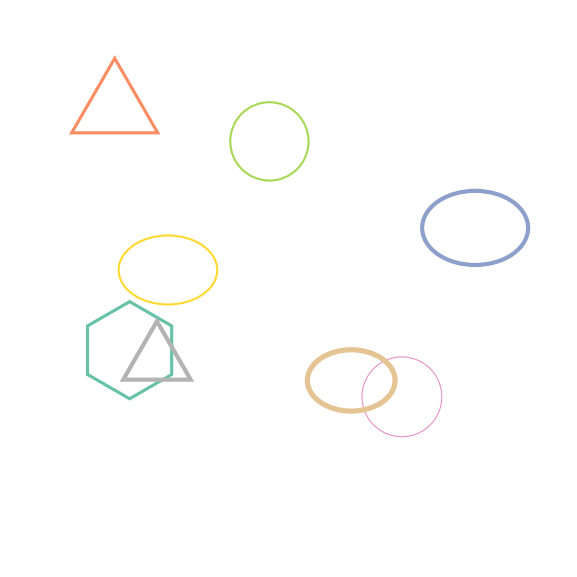[{"shape": "hexagon", "thickness": 1.5, "radius": 0.42, "center": [0.224, 0.393]}, {"shape": "triangle", "thickness": 1.5, "radius": 0.43, "center": [0.199, 0.812]}, {"shape": "oval", "thickness": 2, "radius": 0.46, "center": [0.823, 0.604]}, {"shape": "circle", "thickness": 0.5, "radius": 0.35, "center": [0.696, 0.312]}, {"shape": "circle", "thickness": 1, "radius": 0.34, "center": [0.467, 0.754]}, {"shape": "oval", "thickness": 1, "radius": 0.43, "center": [0.291, 0.532]}, {"shape": "oval", "thickness": 2.5, "radius": 0.38, "center": [0.608, 0.34]}, {"shape": "triangle", "thickness": 2, "radius": 0.34, "center": [0.272, 0.375]}]